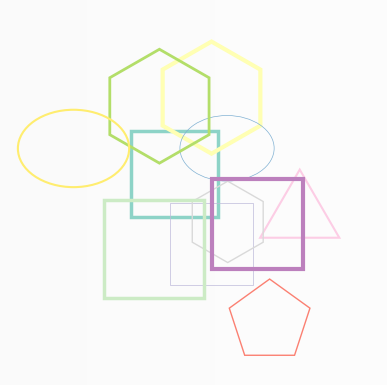[{"shape": "square", "thickness": 2.5, "radius": 0.56, "center": [0.45, 0.548]}, {"shape": "hexagon", "thickness": 3, "radius": 0.73, "center": [0.546, 0.746]}, {"shape": "square", "thickness": 0.5, "radius": 0.54, "center": [0.546, 0.366]}, {"shape": "pentagon", "thickness": 1, "radius": 0.55, "center": [0.696, 0.166]}, {"shape": "oval", "thickness": 0.5, "radius": 0.61, "center": [0.586, 0.615]}, {"shape": "hexagon", "thickness": 2, "radius": 0.74, "center": [0.411, 0.724]}, {"shape": "triangle", "thickness": 1.5, "radius": 0.59, "center": [0.774, 0.441]}, {"shape": "hexagon", "thickness": 1, "radius": 0.53, "center": [0.588, 0.424]}, {"shape": "square", "thickness": 3, "radius": 0.58, "center": [0.665, 0.419]}, {"shape": "square", "thickness": 2.5, "radius": 0.64, "center": [0.398, 0.353]}, {"shape": "oval", "thickness": 1.5, "radius": 0.72, "center": [0.19, 0.614]}]